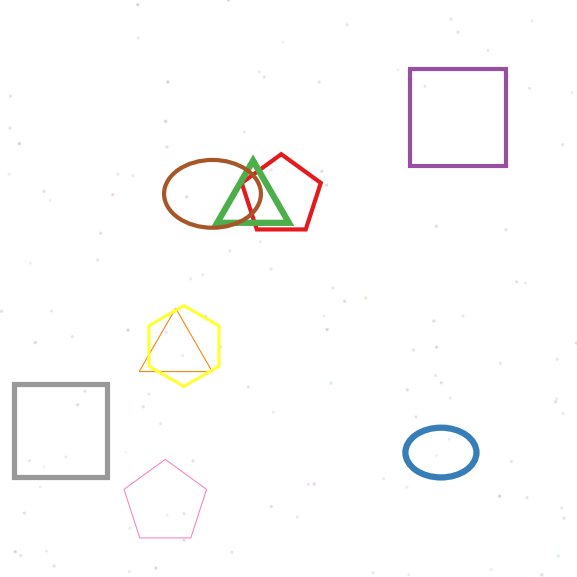[{"shape": "pentagon", "thickness": 2, "radius": 0.36, "center": [0.487, 0.66]}, {"shape": "oval", "thickness": 3, "radius": 0.31, "center": [0.764, 0.215]}, {"shape": "triangle", "thickness": 3, "radius": 0.36, "center": [0.438, 0.649]}, {"shape": "square", "thickness": 2, "radius": 0.42, "center": [0.794, 0.796]}, {"shape": "triangle", "thickness": 0.5, "radius": 0.37, "center": [0.304, 0.392]}, {"shape": "hexagon", "thickness": 1.5, "radius": 0.35, "center": [0.318, 0.4]}, {"shape": "oval", "thickness": 2, "radius": 0.42, "center": [0.368, 0.663]}, {"shape": "pentagon", "thickness": 0.5, "radius": 0.38, "center": [0.286, 0.128]}, {"shape": "square", "thickness": 2.5, "radius": 0.4, "center": [0.104, 0.253]}]